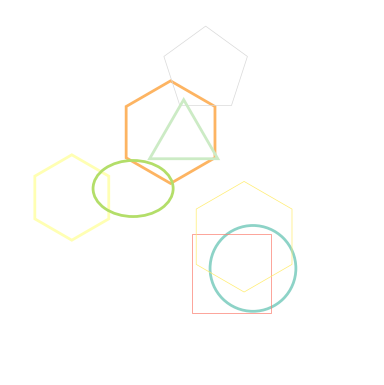[{"shape": "circle", "thickness": 2, "radius": 0.56, "center": [0.657, 0.303]}, {"shape": "hexagon", "thickness": 2, "radius": 0.55, "center": [0.186, 0.487]}, {"shape": "square", "thickness": 0.5, "radius": 0.52, "center": [0.602, 0.29]}, {"shape": "hexagon", "thickness": 2, "radius": 0.67, "center": [0.443, 0.657]}, {"shape": "oval", "thickness": 2, "radius": 0.52, "center": [0.346, 0.51]}, {"shape": "pentagon", "thickness": 0.5, "radius": 0.57, "center": [0.534, 0.818]}, {"shape": "triangle", "thickness": 2, "radius": 0.51, "center": [0.477, 0.639]}, {"shape": "hexagon", "thickness": 0.5, "radius": 0.72, "center": [0.634, 0.385]}]